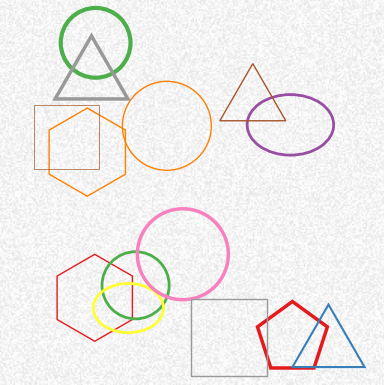[{"shape": "pentagon", "thickness": 2.5, "radius": 0.48, "center": [0.76, 0.121]}, {"shape": "hexagon", "thickness": 1, "radius": 0.56, "center": [0.246, 0.227]}, {"shape": "triangle", "thickness": 1.5, "radius": 0.54, "center": [0.853, 0.101]}, {"shape": "circle", "thickness": 2, "radius": 0.44, "center": [0.352, 0.259]}, {"shape": "circle", "thickness": 3, "radius": 0.45, "center": [0.248, 0.889]}, {"shape": "oval", "thickness": 2, "radius": 0.56, "center": [0.754, 0.676]}, {"shape": "circle", "thickness": 1, "radius": 0.58, "center": [0.433, 0.673]}, {"shape": "hexagon", "thickness": 1, "radius": 0.57, "center": [0.227, 0.605]}, {"shape": "oval", "thickness": 2, "radius": 0.46, "center": [0.333, 0.2]}, {"shape": "triangle", "thickness": 1, "radius": 0.49, "center": [0.657, 0.736]}, {"shape": "square", "thickness": 0.5, "radius": 0.42, "center": [0.174, 0.644]}, {"shape": "circle", "thickness": 2.5, "radius": 0.59, "center": [0.475, 0.34]}, {"shape": "square", "thickness": 1, "radius": 0.5, "center": [0.595, 0.124]}, {"shape": "triangle", "thickness": 2.5, "radius": 0.55, "center": [0.238, 0.798]}]